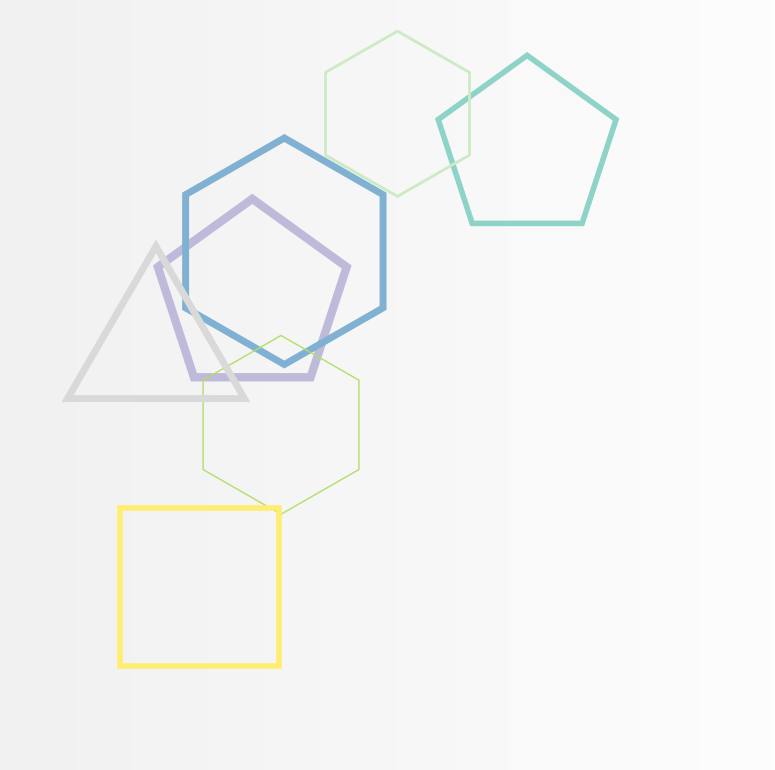[{"shape": "pentagon", "thickness": 2, "radius": 0.6, "center": [0.68, 0.807]}, {"shape": "pentagon", "thickness": 3, "radius": 0.64, "center": [0.326, 0.614]}, {"shape": "hexagon", "thickness": 2.5, "radius": 0.74, "center": [0.367, 0.674]}, {"shape": "hexagon", "thickness": 0.5, "radius": 0.58, "center": [0.363, 0.448]}, {"shape": "triangle", "thickness": 2.5, "radius": 0.66, "center": [0.201, 0.548]}, {"shape": "hexagon", "thickness": 1, "radius": 0.54, "center": [0.513, 0.852]}, {"shape": "square", "thickness": 2, "radius": 0.51, "center": [0.257, 0.238]}]